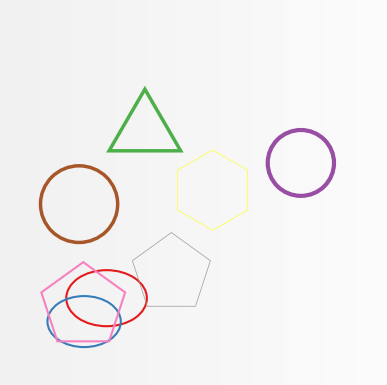[{"shape": "oval", "thickness": 1.5, "radius": 0.52, "center": [0.275, 0.226]}, {"shape": "oval", "thickness": 1.5, "radius": 0.47, "center": [0.217, 0.165]}, {"shape": "triangle", "thickness": 2.5, "radius": 0.53, "center": [0.374, 0.662]}, {"shape": "circle", "thickness": 3, "radius": 0.43, "center": [0.776, 0.577]}, {"shape": "hexagon", "thickness": 0.5, "radius": 0.52, "center": [0.549, 0.506]}, {"shape": "circle", "thickness": 2.5, "radius": 0.5, "center": [0.204, 0.47]}, {"shape": "pentagon", "thickness": 1.5, "radius": 0.57, "center": [0.215, 0.205]}, {"shape": "pentagon", "thickness": 0.5, "radius": 0.53, "center": [0.442, 0.29]}]